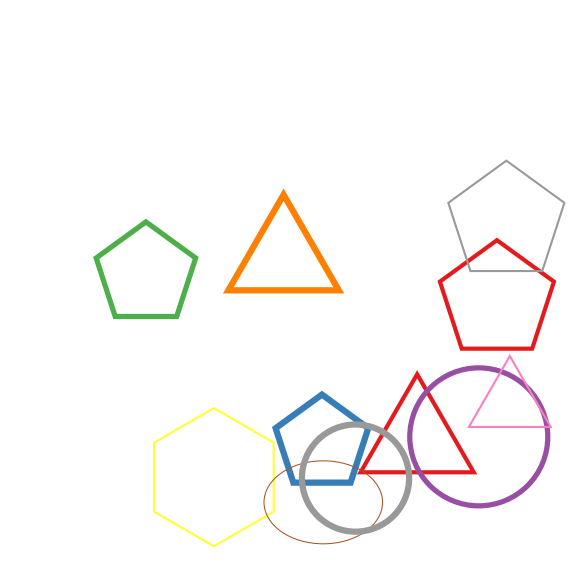[{"shape": "triangle", "thickness": 2, "radius": 0.57, "center": [0.722, 0.238]}, {"shape": "pentagon", "thickness": 2, "radius": 0.52, "center": [0.861, 0.479]}, {"shape": "pentagon", "thickness": 3, "radius": 0.42, "center": [0.557, 0.232]}, {"shape": "pentagon", "thickness": 2.5, "radius": 0.45, "center": [0.253, 0.524]}, {"shape": "circle", "thickness": 2.5, "radius": 0.6, "center": [0.829, 0.243]}, {"shape": "triangle", "thickness": 3, "radius": 0.55, "center": [0.491, 0.552]}, {"shape": "hexagon", "thickness": 1, "radius": 0.6, "center": [0.37, 0.173]}, {"shape": "oval", "thickness": 0.5, "radius": 0.51, "center": [0.56, 0.129]}, {"shape": "triangle", "thickness": 1, "radius": 0.41, "center": [0.883, 0.301]}, {"shape": "circle", "thickness": 3, "radius": 0.46, "center": [0.616, 0.171]}, {"shape": "pentagon", "thickness": 1, "radius": 0.53, "center": [0.877, 0.615]}]